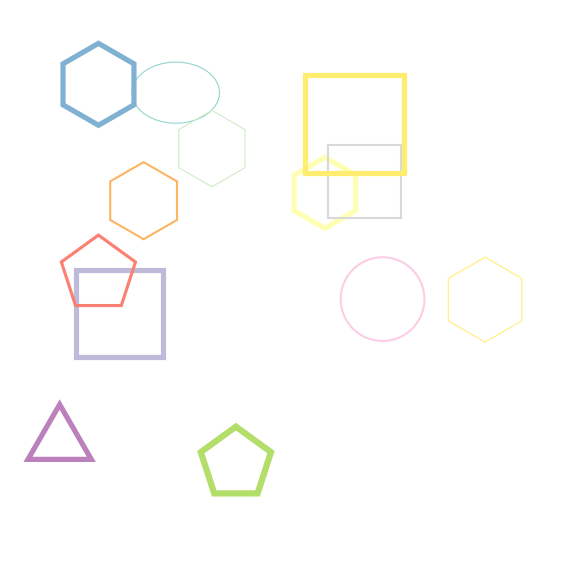[{"shape": "oval", "thickness": 0.5, "radius": 0.38, "center": [0.304, 0.839]}, {"shape": "hexagon", "thickness": 2.5, "radius": 0.31, "center": [0.563, 0.665]}, {"shape": "square", "thickness": 2.5, "radius": 0.38, "center": [0.207, 0.456]}, {"shape": "pentagon", "thickness": 1.5, "radius": 0.34, "center": [0.17, 0.525]}, {"shape": "hexagon", "thickness": 2.5, "radius": 0.35, "center": [0.171, 0.853]}, {"shape": "hexagon", "thickness": 1, "radius": 0.33, "center": [0.249, 0.652]}, {"shape": "pentagon", "thickness": 3, "radius": 0.32, "center": [0.408, 0.196]}, {"shape": "circle", "thickness": 1, "radius": 0.36, "center": [0.662, 0.481]}, {"shape": "square", "thickness": 1, "radius": 0.31, "center": [0.632, 0.685]}, {"shape": "triangle", "thickness": 2.5, "radius": 0.32, "center": [0.103, 0.235]}, {"shape": "hexagon", "thickness": 0.5, "radius": 0.33, "center": [0.367, 0.742]}, {"shape": "hexagon", "thickness": 0.5, "radius": 0.37, "center": [0.84, 0.48]}, {"shape": "square", "thickness": 2.5, "radius": 0.43, "center": [0.614, 0.784]}]